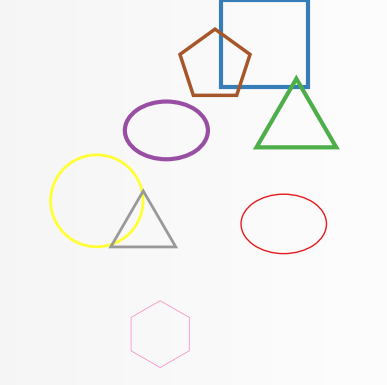[{"shape": "oval", "thickness": 1, "radius": 0.55, "center": [0.732, 0.418]}, {"shape": "square", "thickness": 3, "radius": 0.56, "center": [0.682, 0.887]}, {"shape": "triangle", "thickness": 3, "radius": 0.59, "center": [0.765, 0.677]}, {"shape": "oval", "thickness": 3, "radius": 0.54, "center": [0.429, 0.661]}, {"shape": "circle", "thickness": 2, "radius": 0.6, "center": [0.25, 0.478]}, {"shape": "pentagon", "thickness": 2.5, "radius": 0.48, "center": [0.555, 0.829]}, {"shape": "hexagon", "thickness": 0.5, "radius": 0.43, "center": [0.413, 0.132]}, {"shape": "triangle", "thickness": 2, "radius": 0.48, "center": [0.37, 0.407]}]